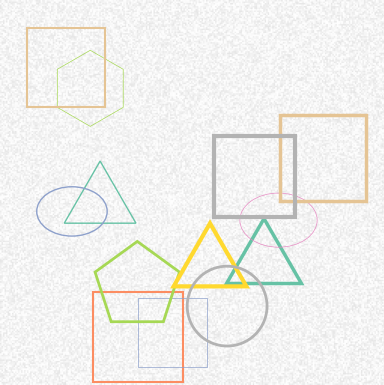[{"shape": "triangle", "thickness": 2.5, "radius": 0.56, "center": [0.686, 0.32]}, {"shape": "triangle", "thickness": 1, "radius": 0.54, "center": [0.26, 0.474]}, {"shape": "square", "thickness": 1.5, "radius": 0.58, "center": [0.359, 0.125]}, {"shape": "square", "thickness": 0.5, "radius": 0.45, "center": [0.448, 0.137]}, {"shape": "oval", "thickness": 1, "radius": 0.46, "center": [0.187, 0.451]}, {"shape": "oval", "thickness": 0.5, "radius": 0.5, "center": [0.723, 0.428]}, {"shape": "pentagon", "thickness": 2, "radius": 0.58, "center": [0.357, 0.258]}, {"shape": "hexagon", "thickness": 0.5, "radius": 0.49, "center": [0.234, 0.771]}, {"shape": "triangle", "thickness": 3, "radius": 0.55, "center": [0.546, 0.311]}, {"shape": "square", "thickness": 1.5, "radius": 0.51, "center": [0.172, 0.824]}, {"shape": "square", "thickness": 2.5, "radius": 0.56, "center": [0.839, 0.59]}, {"shape": "circle", "thickness": 2, "radius": 0.52, "center": [0.59, 0.205]}, {"shape": "square", "thickness": 3, "radius": 0.52, "center": [0.661, 0.542]}]